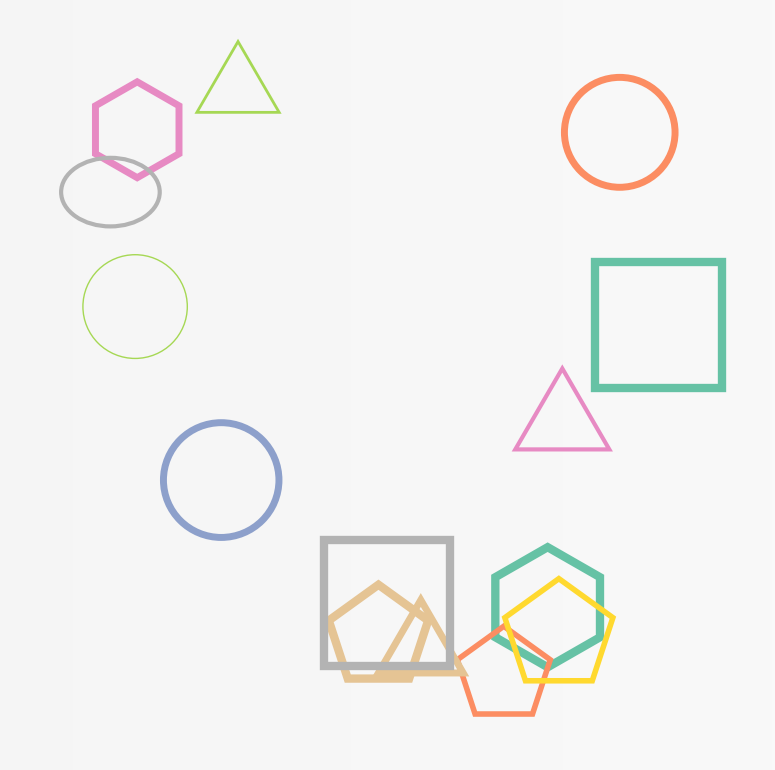[{"shape": "hexagon", "thickness": 3, "radius": 0.39, "center": [0.707, 0.211]}, {"shape": "square", "thickness": 3, "radius": 0.41, "center": [0.85, 0.578]}, {"shape": "circle", "thickness": 2.5, "radius": 0.36, "center": [0.8, 0.828]}, {"shape": "pentagon", "thickness": 2, "radius": 0.32, "center": [0.65, 0.124]}, {"shape": "circle", "thickness": 2.5, "radius": 0.37, "center": [0.285, 0.377]}, {"shape": "hexagon", "thickness": 2.5, "radius": 0.31, "center": [0.177, 0.831]}, {"shape": "triangle", "thickness": 1.5, "radius": 0.35, "center": [0.726, 0.451]}, {"shape": "triangle", "thickness": 1, "radius": 0.31, "center": [0.307, 0.885]}, {"shape": "circle", "thickness": 0.5, "radius": 0.34, "center": [0.174, 0.602]}, {"shape": "pentagon", "thickness": 2, "radius": 0.37, "center": [0.721, 0.175]}, {"shape": "pentagon", "thickness": 3, "radius": 0.34, "center": [0.488, 0.173]}, {"shape": "triangle", "thickness": 2.5, "radius": 0.32, "center": [0.543, 0.158]}, {"shape": "square", "thickness": 3, "radius": 0.41, "center": [0.5, 0.217]}, {"shape": "oval", "thickness": 1.5, "radius": 0.32, "center": [0.142, 0.751]}]